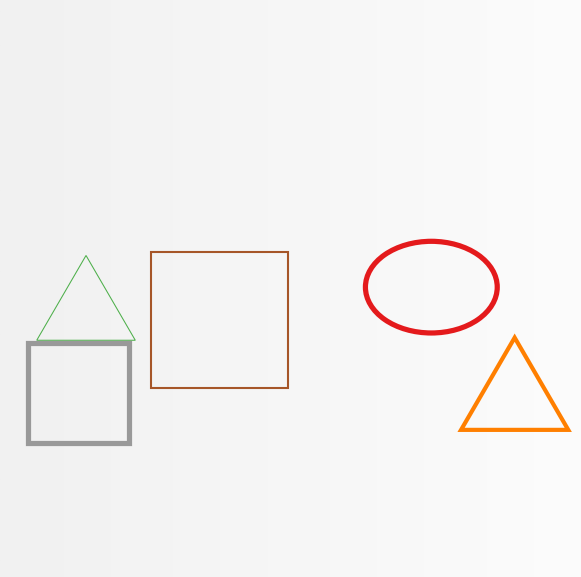[{"shape": "oval", "thickness": 2.5, "radius": 0.57, "center": [0.742, 0.502]}, {"shape": "triangle", "thickness": 0.5, "radius": 0.49, "center": [0.148, 0.459]}, {"shape": "triangle", "thickness": 2, "radius": 0.53, "center": [0.885, 0.308]}, {"shape": "square", "thickness": 1, "radius": 0.59, "center": [0.378, 0.445]}, {"shape": "square", "thickness": 2.5, "radius": 0.43, "center": [0.135, 0.318]}]